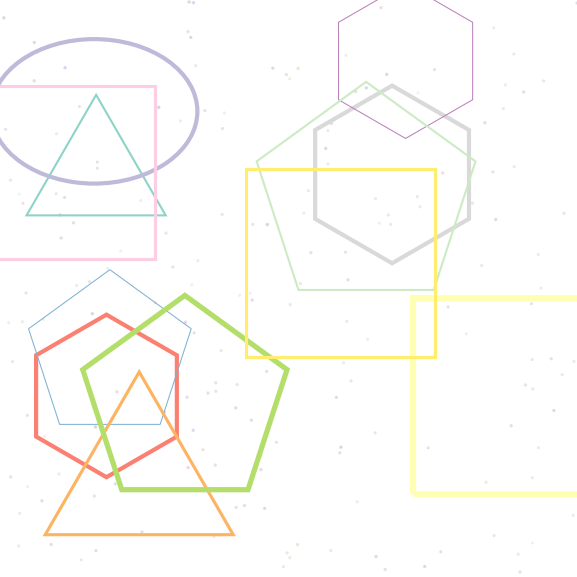[{"shape": "triangle", "thickness": 1, "radius": 0.7, "center": [0.166, 0.696]}, {"shape": "square", "thickness": 3, "radius": 0.85, "center": [0.886, 0.314]}, {"shape": "oval", "thickness": 2, "radius": 0.89, "center": [0.163, 0.806]}, {"shape": "hexagon", "thickness": 2, "radius": 0.7, "center": [0.184, 0.314]}, {"shape": "pentagon", "thickness": 0.5, "radius": 0.74, "center": [0.19, 0.384]}, {"shape": "triangle", "thickness": 1.5, "radius": 0.94, "center": [0.241, 0.167]}, {"shape": "pentagon", "thickness": 2.5, "radius": 0.93, "center": [0.32, 0.302]}, {"shape": "square", "thickness": 1.5, "radius": 0.75, "center": [0.118, 0.701]}, {"shape": "hexagon", "thickness": 2, "radius": 0.77, "center": [0.679, 0.697]}, {"shape": "hexagon", "thickness": 0.5, "radius": 0.67, "center": [0.702, 0.893]}, {"shape": "pentagon", "thickness": 1, "radius": 1.0, "center": [0.634, 0.658]}, {"shape": "square", "thickness": 1.5, "radius": 0.82, "center": [0.59, 0.544]}]